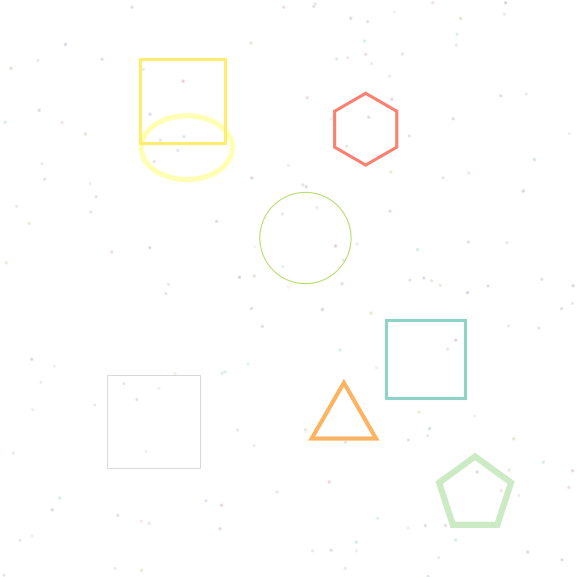[{"shape": "square", "thickness": 1.5, "radius": 0.34, "center": [0.737, 0.377]}, {"shape": "oval", "thickness": 2.5, "radius": 0.39, "center": [0.324, 0.743]}, {"shape": "hexagon", "thickness": 1.5, "radius": 0.31, "center": [0.633, 0.775]}, {"shape": "triangle", "thickness": 2, "radius": 0.32, "center": [0.595, 0.272]}, {"shape": "circle", "thickness": 0.5, "radius": 0.4, "center": [0.529, 0.587]}, {"shape": "square", "thickness": 0.5, "radius": 0.4, "center": [0.266, 0.27]}, {"shape": "pentagon", "thickness": 3, "radius": 0.33, "center": [0.823, 0.143]}, {"shape": "square", "thickness": 1.5, "radius": 0.36, "center": [0.316, 0.824]}]